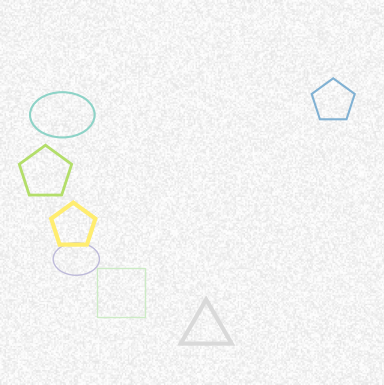[{"shape": "oval", "thickness": 1.5, "radius": 0.42, "center": [0.162, 0.702]}, {"shape": "oval", "thickness": 1, "radius": 0.3, "center": [0.198, 0.327]}, {"shape": "pentagon", "thickness": 1.5, "radius": 0.29, "center": [0.865, 0.738]}, {"shape": "pentagon", "thickness": 2, "radius": 0.36, "center": [0.118, 0.551]}, {"shape": "triangle", "thickness": 3, "radius": 0.38, "center": [0.536, 0.146]}, {"shape": "square", "thickness": 1, "radius": 0.32, "center": [0.314, 0.24]}, {"shape": "pentagon", "thickness": 3, "radius": 0.3, "center": [0.19, 0.413]}]